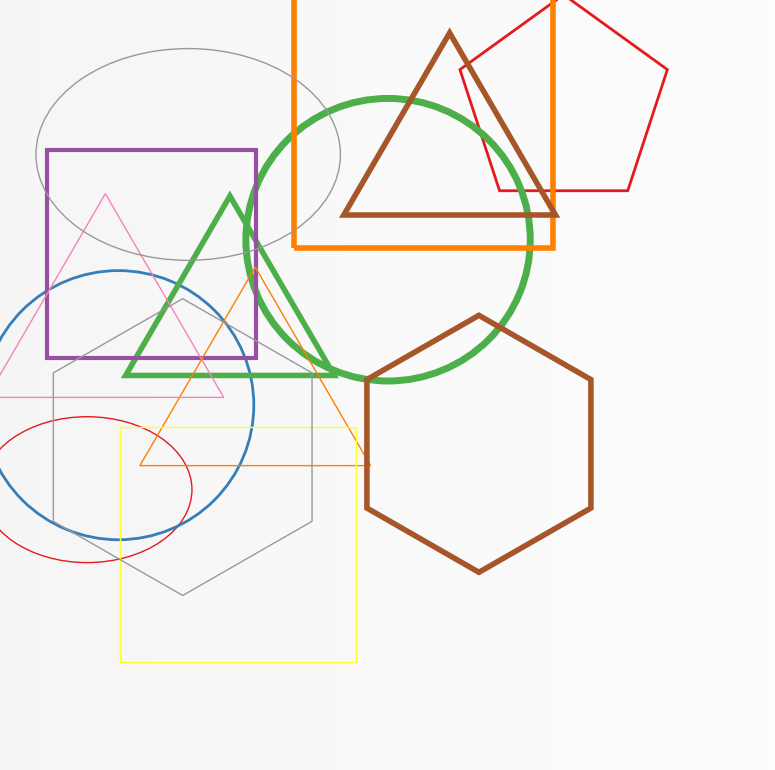[{"shape": "pentagon", "thickness": 1, "radius": 0.7, "center": [0.727, 0.866]}, {"shape": "oval", "thickness": 0.5, "radius": 0.68, "center": [0.112, 0.364]}, {"shape": "circle", "thickness": 1, "radius": 0.87, "center": [0.153, 0.474]}, {"shape": "triangle", "thickness": 2, "radius": 0.78, "center": [0.297, 0.59]}, {"shape": "circle", "thickness": 2.5, "radius": 0.92, "center": [0.501, 0.689]}, {"shape": "square", "thickness": 1.5, "radius": 0.67, "center": [0.195, 0.67]}, {"shape": "square", "thickness": 2, "radius": 0.84, "center": [0.546, 0.845]}, {"shape": "triangle", "thickness": 0.5, "radius": 0.86, "center": [0.329, 0.481]}, {"shape": "square", "thickness": 0.5, "radius": 0.76, "center": [0.308, 0.293]}, {"shape": "hexagon", "thickness": 2, "radius": 0.83, "center": [0.618, 0.424]}, {"shape": "triangle", "thickness": 2, "radius": 0.79, "center": [0.58, 0.8]}, {"shape": "triangle", "thickness": 0.5, "radius": 0.88, "center": [0.136, 0.572]}, {"shape": "hexagon", "thickness": 0.5, "radius": 0.96, "center": [0.236, 0.419]}, {"shape": "oval", "thickness": 0.5, "radius": 0.98, "center": [0.243, 0.799]}]